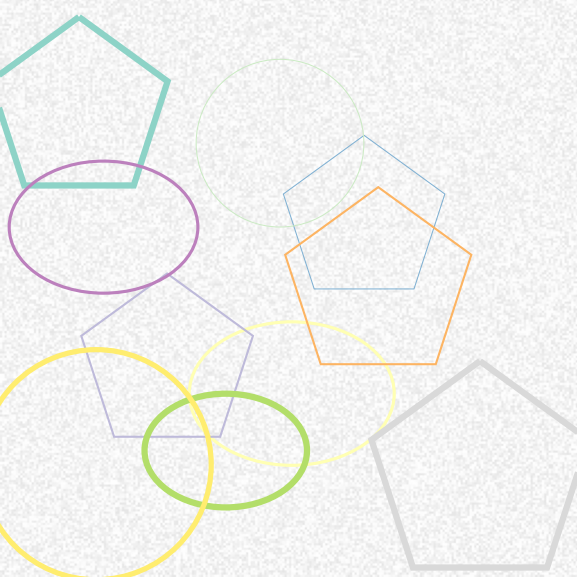[{"shape": "pentagon", "thickness": 3, "radius": 0.81, "center": [0.137, 0.808]}, {"shape": "oval", "thickness": 1.5, "radius": 0.89, "center": [0.505, 0.318]}, {"shape": "pentagon", "thickness": 1, "radius": 0.78, "center": [0.289, 0.369]}, {"shape": "pentagon", "thickness": 0.5, "radius": 0.74, "center": [0.63, 0.618]}, {"shape": "pentagon", "thickness": 1, "radius": 0.85, "center": [0.655, 0.506]}, {"shape": "oval", "thickness": 3, "radius": 0.7, "center": [0.391, 0.219]}, {"shape": "pentagon", "thickness": 3, "radius": 0.99, "center": [0.831, 0.176]}, {"shape": "oval", "thickness": 1.5, "radius": 0.82, "center": [0.179, 0.606]}, {"shape": "circle", "thickness": 0.5, "radius": 0.73, "center": [0.485, 0.751]}, {"shape": "circle", "thickness": 2.5, "radius": 1.0, "center": [0.167, 0.195]}]